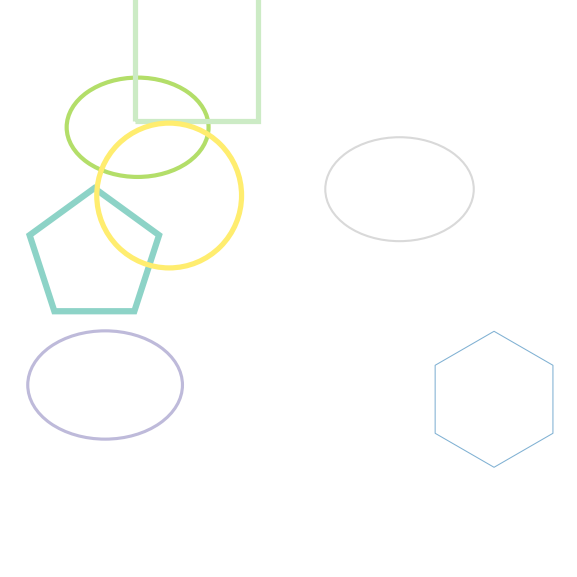[{"shape": "pentagon", "thickness": 3, "radius": 0.59, "center": [0.163, 0.556]}, {"shape": "oval", "thickness": 1.5, "radius": 0.67, "center": [0.182, 0.332]}, {"shape": "hexagon", "thickness": 0.5, "radius": 0.59, "center": [0.855, 0.308]}, {"shape": "oval", "thickness": 2, "radius": 0.61, "center": [0.238, 0.779]}, {"shape": "oval", "thickness": 1, "radius": 0.64, "center": [0.692, 0.672]}, {"shape": "square", "thickness": 2.5, "radius": 0.53, "center": [0.341, 0.896]}, {"shape": "circle", "thickness": 2.5, "radius": 0.63, "center": [0.293, 0.661]}]